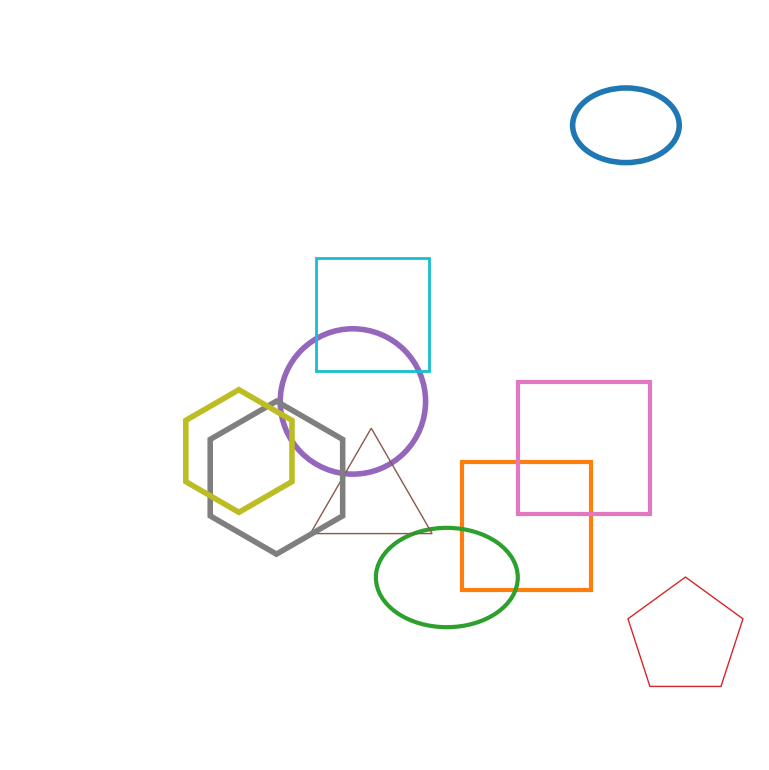[{"shape": "oval", "thickness": 2, "radius": 0.35, "center": [0.813, 0.837]}, {"shape": "square", "thickness": 1.5, "radius": 0.42, "center": [0.684, 0.317]}, {"shape": "oval", "thickness": 1.5, "radius": 0.46, "center": [0.58, 0.25]}, {"shape": "pentagon", "thickness": 0.5, "radius": 0.39, "center": [0.89, 0.172]}, {"shape": "circle", "thickness": 2, "radius": 0.47, "center": [0.458, 0.479]}, {"shape": "triangle", "thickness": 0.5, "radius": 0.46, "center": [0.482, 0.353]}, {"shape": "square", "thickness": 1.5, "radius": 0.43, "center": [0.758, 0.418]}, {"shape": "hexagon", "thickness": 2, "radius": 0.5, "center": [0.359, 0.38]}, {"shape": "hexagon", "thickness": 2, "radius": 0.4, "center": [0.31, 0.414]}, {"shape": "square", "thickness": 1, "radius": 0.37, "center": [0.484, 0.591]}]